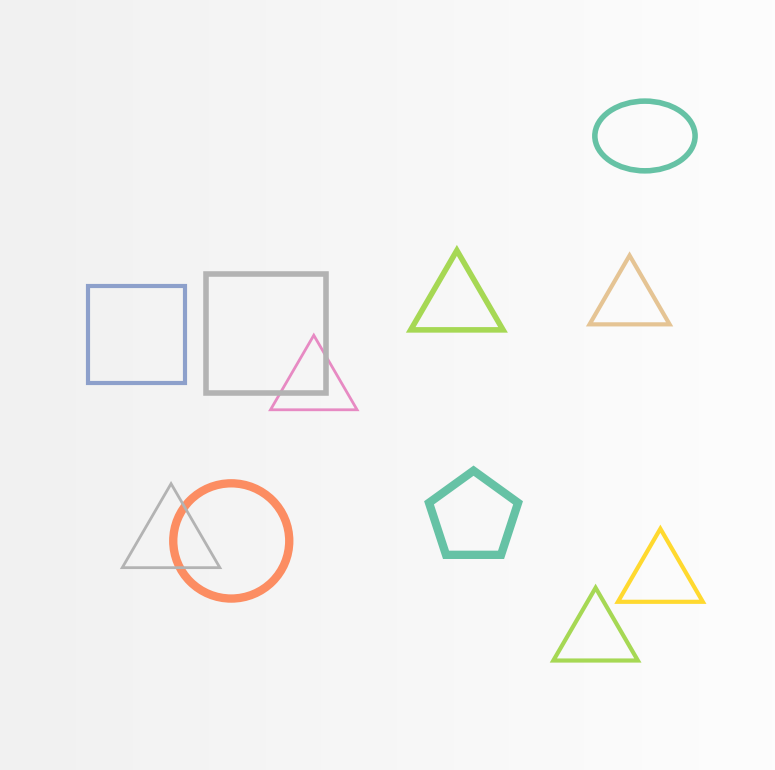[{"shape": "oval", "thickness": 2, "radius": 0.32, "center": [0.832, 0.823]}, {"shape": "pentagon", "thickness": 3, "radius": 0.3, "center": [0.611, 0.328]}, {"shape": "circle", "thickness": 3, "radius": 0.37, "center": [0.298, 0.297]}, {"shape": "square", "thickness": 1.5, "radius": 0.31, "center": [0.177, 0.566]}, {"shape": "triangle", "thickness": 1, "radius": 0.32, "center": [0.405, 0.5]}, {"shape": "triangle", "thickness": 1.5, "radius": 0.31, "center": [0.769, 0.174]}, {"shape": "triangle", "thickness": 2, "radius": 0.34, "center": [0.59, 0.606]}, {"shape": "triangle", "thickness": 1.5, "radius": 0.32, "center": [0.852, 0.25]}, {"shape": "triangle", "thickness": 1.5, "radius": 0.3, "center": [0.812, 0.609]}, {"shape": "triangle", "thickness": 1, "radius": 0.36, "center": [0.221, 0.299]}, {"shape": "square", "thickness": 2, "radius": 0.39, "center": [0.343, 0.567]}]